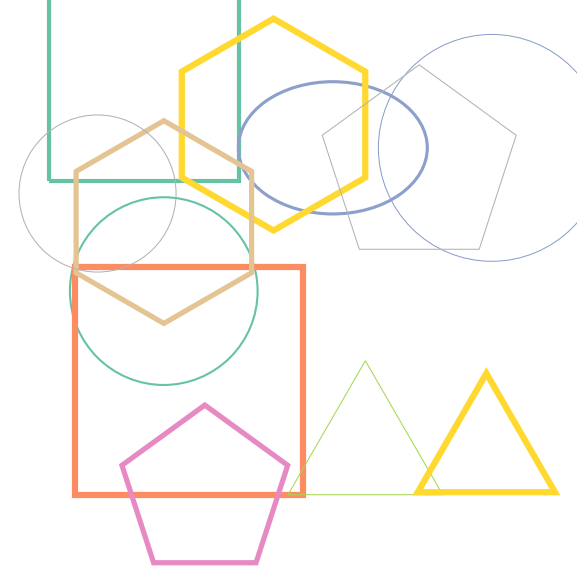[{"shape": "circle", "thickness": 1, "radius": 0.81, "center": [0.284, 0.495]}, {"shape": "square", "thickness": 2, "radius": 0.82, "center": [0.249, 0.851]}, {"shape": "square", "thickness": 3, "radius": 0.99, "center": [0.327, 0.339]}, {"shape": "oval", "thickness": 1.5, "radius": 0.82, "center": [0.576, 0.743]}, {"shape": "circle", "thickness": 0.5, "radius": 0.98, "center": [0.852, 0.743]}, {"shape": "pentagon", "thickness": 2.5, "radius": 0.75, "center": [0.355, 0.147]}, {"shape": "triangle", "thickness": 0.5, "radius": 0.77, "center": [0.633, 0.22]}, {"shape": "hexagon", "thickness": 3, "radius": 0.92, "center": [0.474, 0.783]}, {"shape": "triangle", "thickness": 3, "radius": 0.69, "center": [0.842, 0.215]}, {"shape": "hexagon", "thickness": 2.5, "radius": 0.88, "center": [0.284, 0.615]}, {"shape": "pentagon", "thickness": 0.5, "radius": 0.88, "center": [0.726, 0.71]}, {"shape": "circle", "thickness": 0.5, "radius": 0.68, "center": [0.169, 0.664]}]